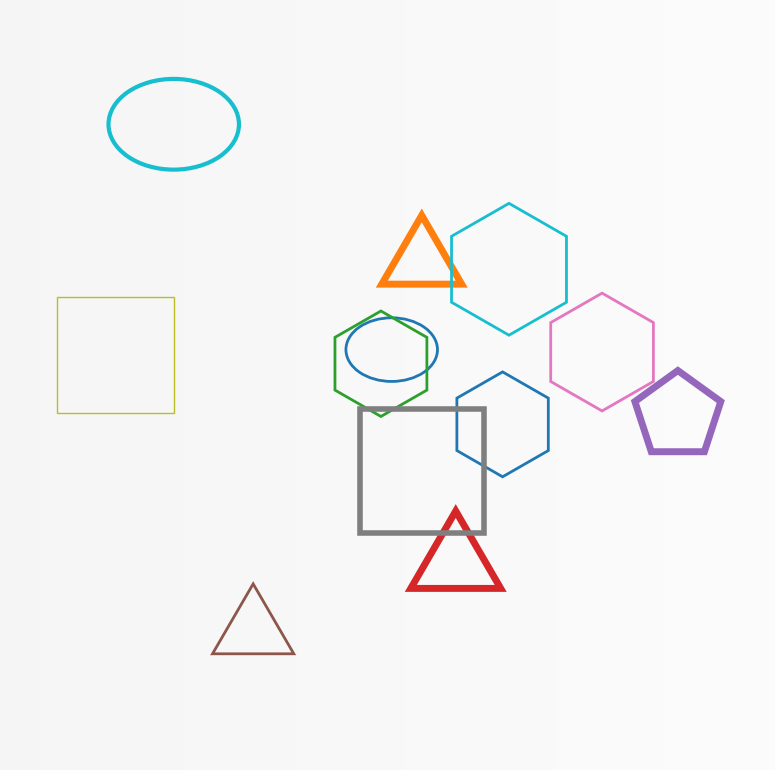[{"shape": "hexagon", "thickness": 1, "radius": 0.34, "center": [0.649, 0.449]}, {"shape": "oval", "thickness": 1, "radius": 0.3, "center": [0.505, 0.546]}, {"shape": "triangle", "thickness": 2.5, "radius": 0.3, "center": [0.544, 0.661]}, {"shape": "hexagon", "thickness": 1, "radius": 0.34, "center": [0.492, 0.528]}, {"shape": "triangle", "thickness": 2.5, "radius": 0.33, "center": [0.588, 0.269]}, {"shape": "pentagon", "thickness": 2.5, "radius": 0.29, "center": [0.875, 0.46]}, {"shape": "triangle", "thickness": 1, "radius": 0.3, "center": [0.327, 0.181]}, {"shape": "hexagon", "thickness": 1, "radius": 0.38, "center": [0.777, 0.543]}, {"shape": "square", "thickness": 2, "radius": 0.4, "center": [0.544, 0.388]}, {"shape": "square", "thickness": 0.5, "radius": 0.38, "center": [0.149, 0.539]}, {"shape": "oval", "thickness": 1.5, "radius": 0.42, "center": [0.224, 0.839]}, {"shape": "hexagon", "thickness": 1, "radius": 0.43, "center": [0.657, 0.65]}]